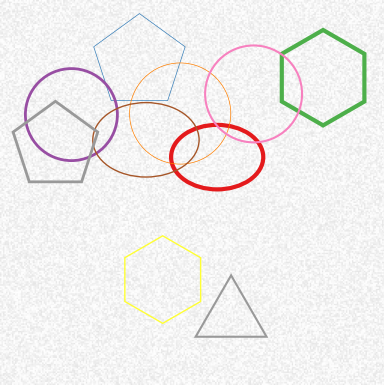[{"shape": "oval", "thickness": 3, "radius": 0.6, "center": [0.564, 0.592]}, {"shape": "pentagon", "thickness": 0.5, "radius": 0.62, "center": [0.362, 0.84]}, {"shape": "hexagon", "thickness": 3, "radius": 0.62, "center": [0.839, 0.798]}, {"shape": "circle", "thickness": 2, "radius": 0.6, "center": [0.185, 0.702]}, {"shape": "circle", "thickness": 0.5, "radius": 0.66, "center": [0.468, 0.705]}, {"shape": "hexagon", "thickness": 1, "radius": 0.57, "center": [0.423, 0.274]}, {"shape": "oval", "thickness": 1, "radius": 0.69, "center": [0.379, 0.637]}, {"shape": "circle", "thickness": 1.5, "radius": 0.63, "center": [0.659, 0.756]}, {"shape": "triangle", "thickness": 1.5, "radius": 0.53, "center": [0.6, 0.179]}, {"shape": "pentagon", "thickness": 2, "radius": 0.58, "center": [0.144, 0.621]}]